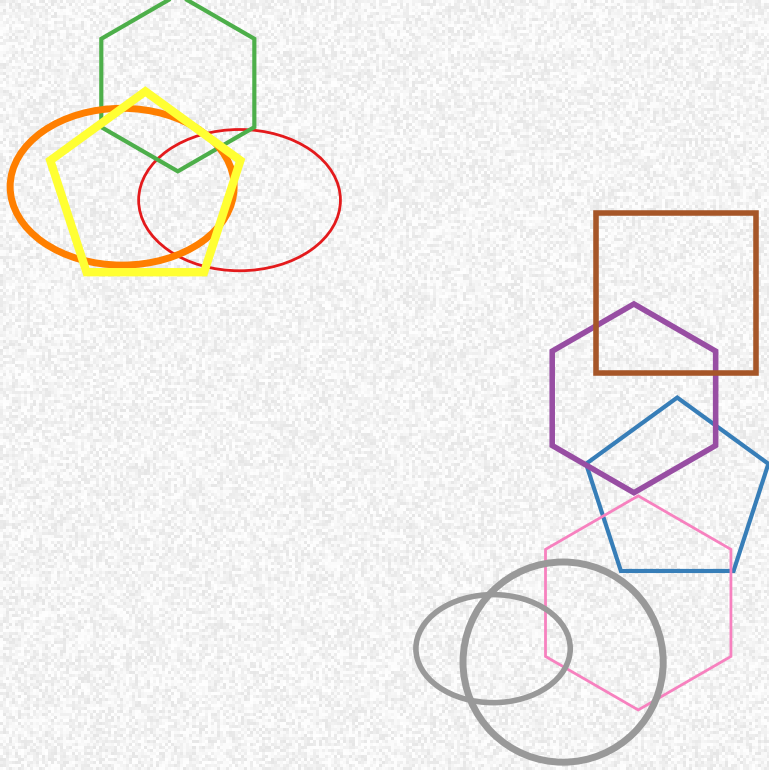[{"shape": "oval", "thickness": 1, "radius": 0.66, "center": [0.311, 0.74]}, {"shape": "pentagon", "thickness": 1.5, "radius": 0.62, "center": [0.88, 0.359]}, {"shape": "hexagon", "thickness": 1.5, "radius": 0.57, "center": [0.231, 0.892]}, {"shape": "hexagon", "thickness": 2, "radius": 0.61, "center": [0.823, 0.483]}, {"shape": "oval", "thickness": 2.5, "radius": 0.73, "center": [0.159, 0.758]}, {"shape": "pentagon", "thickness": 3, "radius": 0.65, "center": [0.189, 0.752]}, {"shape": "square", "thickness": 2, "radius": 0.52, "center": [0.877, 0.619]}, {"shape": "hexagon", "thickness": 1, "radius": 0.7, "center": [0.829, 0.217]}, {"shape": "circle", "thickness": 2.5, "radius": 0.65, "center": [0.731, 0.14]}, {"shape": "oval", "thickness": 2, "radius": 0.5, "center": [0.64, 0.158]}]